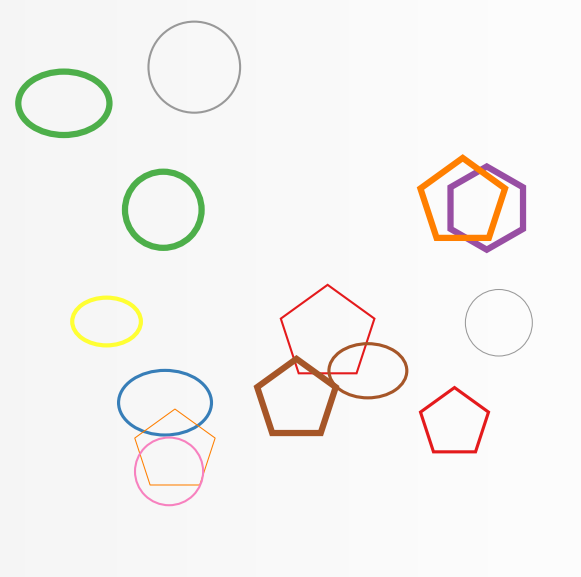[{"shape": "pentagon", "thickness": 1.5, "radius": 0.31, "center": [0.782, 0.266]}, {"shape": "pentagon", "thickness": 1, "radius": 0.42, "center": [0.564, 0.421]}, {"shape": "oval", "thickness": 1.5, "radius": 0.4, "center": [0.284, 0.302]}, {"shape": "circle", "thickness": 3, "radius": 0.33, "center": [0.281, 0.636]}, {"shape": "oval", "thickness": 3, "radius": 0.39, "center": [0.11, 0.82]}, {"shape": "hexagon", "thickness": 3, "radius": 0.36, "center": [0.837, 0.639]}, {"shape": "pentagon", "thickness": 3, "radius": 0.38, "center": [0.796, 0.649]}, {"shape": "pentagon", "thickness": 0.5, "radius": 0.36, "center": [0.301, 0.218]}, {"shape": "oval", "thickness": 2, "radius": 0.3, "center": [0.183, 0.442]}, {"shape": "pentagon", "thickness": 3, "radius": 0.36, "center": [0.51, 0.307]}, {"shape": "oval", "thickness": 1.5, "radius": 0.33, "center": [0.633, 0.357]}, {"shape": "circle", "thickness": 1, "radius": 0.29, "center": [0.291, 0.183]}, {"shape": "circle", "thickness": 1, "radius": 0.39, "center": [0.334, 0.883]}, {"shape": "circle", "thickness": 0.5, "radius": 0.29, "center": [0.858, 0.44]}]